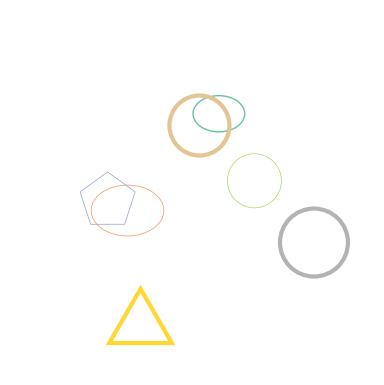[{"shape": "oval", "thickness": 1, "radius": 0.34, "center": [0.568, 0.705]}, {"shape": "oval", "thickness": 0.5, "radius": 0.47, "center": [0.331, 0.453]}, {"shape": "pentagon", "thickness": 0.5, "radius": 0.38, "center": [0.28, 0.478]}, {"shape": "circle", "thickness": 0.5, "radius": 0.35, "center": [0.661, 0.53]}, {"shape": "triangle", "thickness": 3, "radius": 0.47, "center": [0.365, 0.156]}, {"shape": "circle", "thickness": 3, "radius": 0.39, "center": [0.518, 0.674]}, {"shape": "circle", "thickness": 3, "radius": 0.44, "center": [0.815, 0.37]}]